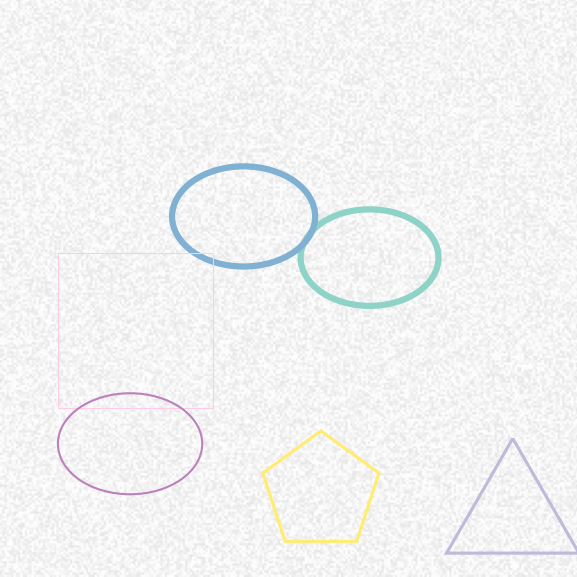[{"shape": "oval", "thickness": 3, "radius": 0.6, "center": [0.64, 0.553]}, {"shape": "triangle", "thickness": 1.5, "radius": 0.66, "center": [0.888, 0.107]}, {"shape": "oval", "thickness": 3, "radius": 0.62, "center": [0.422, 0.624]}, {"shape": "square", "thickness": 0.5, "radius": 0.67, "center": [0.235, 0.427]}, {"shape": "oval", "thickness": 1, "radius": 0.62, "center": [0.225, 0.231]}, {"shape": "pentagon", "thickness": 1.5, "radius": 0.53, "center": [0.556, 0.147]}]